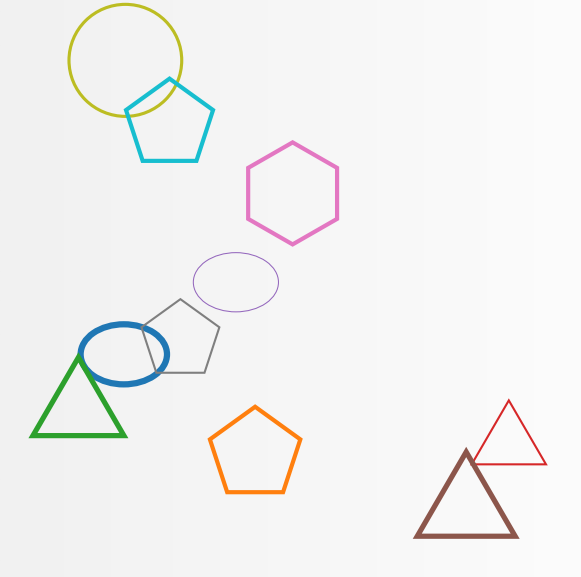[{"shape": "oval", "thickness": 3, "radius": 0.37, "center": [0.213, 0.386]}, {"shape": "pentagon", "thickness": 2, "radius": 0.41, "center": [0.439, 0.213]}, {"shape": "triangle", "thickness": 2.5, "radius": 0.45, "center": [0.135, 0.29]}, {"shape": "triangle", "thickness": 1, "radius": 0.37, "center": [0.875, 0.232]}, {"shape": "oval", "thickness": 0.5, "radius": 0.37, "center": [0.406, 0.51]}, {"shape": "triangle", "thickness": 2.5, "radius": 0.49, "center": [0.802, 0.119]}, {"shape": "hexagon", "thickness": 2, "radius": 0.44, "center": [0.503, 0.664]}, {"shape": "pentagon", "thickness": 1, "radius": 0.35, "center": [0.31, 0.411]}, {"shape": "circle", "thickness": 1.5, "radius": 0.48, "center": [0.216, 0.895]}, {"shape": "pentagon", "thickness": 2, "radius": 0.39, "center": [0.292, 0.784]}]